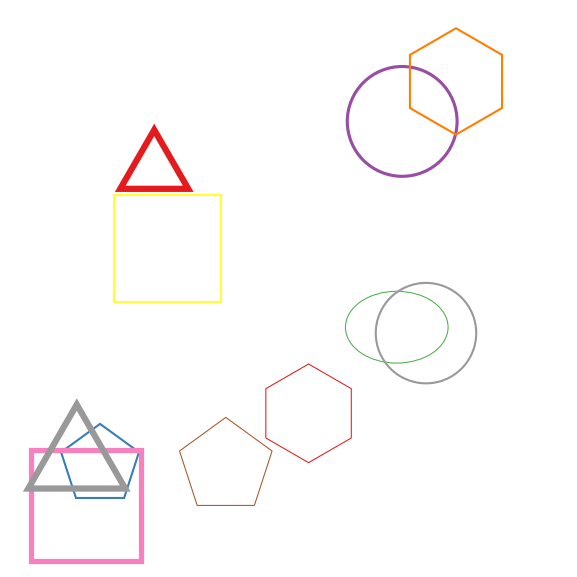[{"shape": "triangle", "thickness": 3, "radius": 0.34, "center": [0.267, 0.706]}, {"shape": "hexagon", "thickness": 0.5, "radius": 0.43, "center": [0.534, 0.283]}, {"shape": "pentagon", "thickness": 1, "radius": 0.35, "center": [0.173, 0.194]}, {"shape": "oval", "thickness": 0.5, "radius": 0.44, "center": [0.687, 0.433]}, {"shape": "circle", "thickness": 1.5, "radius": 0.48, "center": [0.696, 0.789]}, {"shape": "hexagon", "thickness": 1, "radius": 0.46, "center": [0.79, 0.858]}, {"shape": "square", "thickness": 1, "radius": 0.46, "center": [0.291, 0.569]}, {"shape": "pentagon", "thickness": 0.5, "radius": 0.42, "center": [0.391, 0.192]}, {"shape": "square", "thickness": 2.5, "radius": 0.48, "center": [0.149, 0.124]}, {"shape": "circle", "thickness": 1, "radius": 0.43, "center": [0.738, 0.422]}, {"shape": "triangle", "thickness": 3, "radius": 0.48, "center": [0.133, 0.202]}]